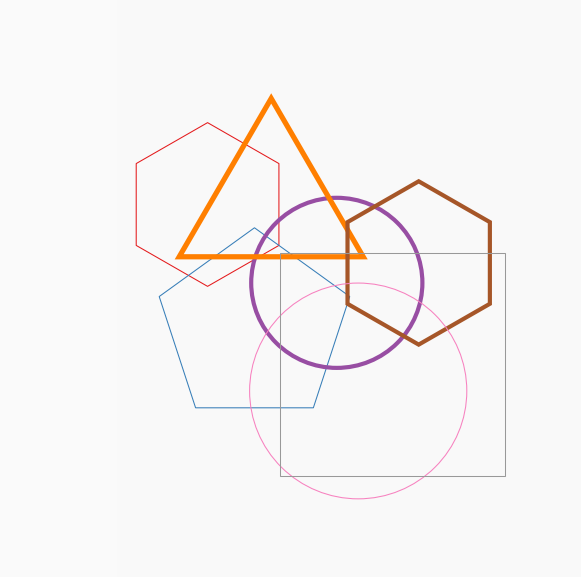[{"shape": "hexagon", "thickness": 0.5, "radius": 0.71, "center": [0.357, 0.645]}, {"shape": "pentagon", "thickness": 0.5, "radius": 0.86, "center": [0.438, 0.432]}, {"shape": "circle", "thickness": 2, "radius": 0.74, "center": [0.579, 0.509]}, {"shape": "triangle", "thickness": 2.5, "radius": 0.91, "center": [0.467, 0.646]}, {"shape": "hexagon", "thickness": 2, "radius": 0.71, "center": [0.72, 0.544]}, {"shape": "circle", "thickness": 0.5, "radius": 0.93, "center": [0.616, 0.322]}, {"shape": "square", "thickness": 0.5, "radius": 0.97, "center": [0.675, 0.368]}]